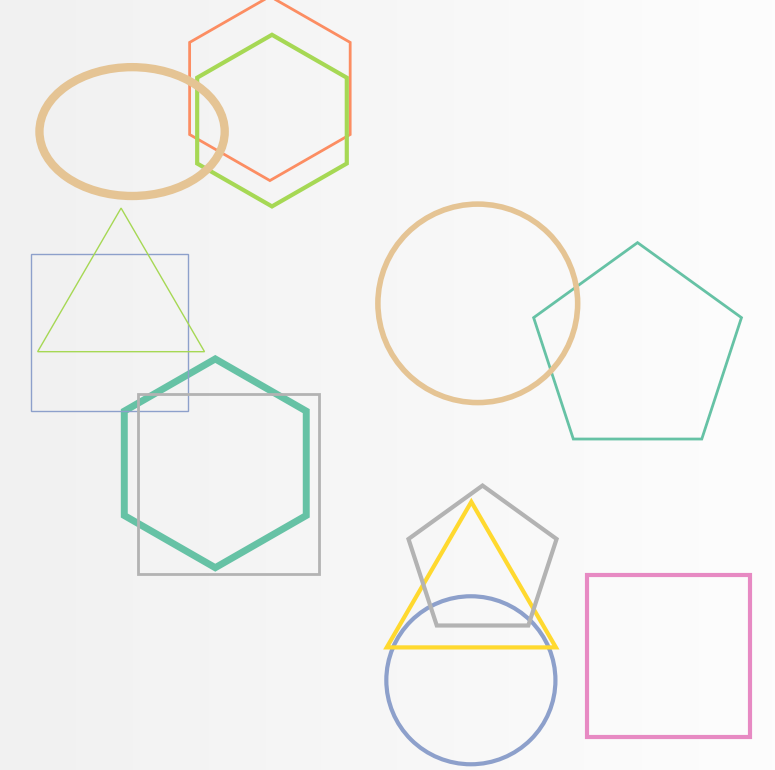[{"shape": "pentagon", "thickness": 1, "radius": 0.7, "center": [0.823, 0.544]}, {"shape": "hexagon", "thickness": 2.5, "radius": 0.68, "center": [0.278, 0.398]}, {"shape": "hexagon", "thickness": 1, "radius": 0.6, "center": [0.348, 0.885]}, {"shape": "square", "thickness": 0.5, "radius": 0.51, "center": [0.141, 0.569]}, {"shape": "circle", "thickness": 1.5, "radius": 0.55, "center": [0.608, 0.117]}, {"shape": "square", "thickness": 1.5, "radius": 0.53, "center": [0.862, 0.148]}, {"shape": "hexagon", "thickness": 1.5, "radius": 0.56, "center": [0.351, 0.843]}, {"shape": "triangle", "thickness": 0.5, "radius": 0.62, "center": [0.156, 0.605]}, {"shape": "triangle", "thickness": 1.5, "radius": 0.63, "center": [0.608, 0.222]}, {"shape": "circle", "thickness": 2, "radius": 0.64, "center": [0.616, 0.606]}, {"shape": "oval", "thickness": 3, "radius": 0.6, "center": [0.17, 0.829]}, {"shape": "square", "thickness": 1, "radius": 0.58, "center": [0.295, 0.371]}, {"shape": "pentagon", "thickness": 1.5, "radius": 0.5, "center": [0.623, 0.269]}]